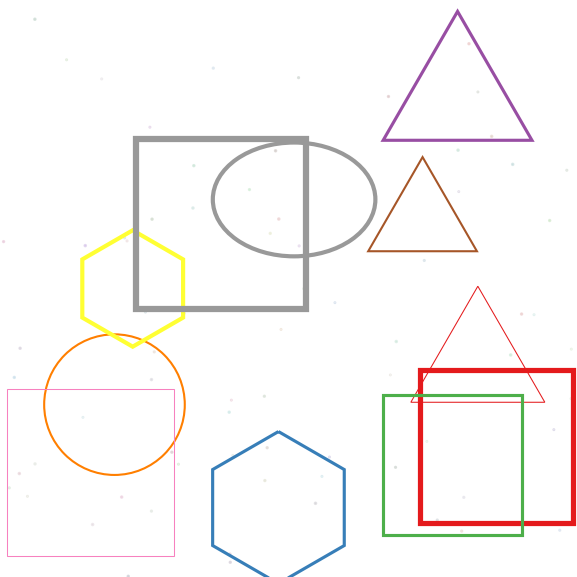[{"shape": "triangle", "thickness": 0.5, "radius": 0.67, "center": [0.827, 0.37]}, {"shape": "square", "thickness": 2.5, "radius": 0.66, "center": [0.86, 0.226]}, {"shape": "hexagon", "thickness": 1.5, "radius": 0.66, "center": [0.482, 0.12]}, {"shape": "square", "thickness": 1.5, "radius": 0.61, "center": [0.784, 0.193]}, {"shape": "triangle", "thickness": 1.5, "radius": 0.74, "center": [0.792, 0.831]}, {"shape": "circle", "thickness": 1, "radius": 0.61, "center": [0.198, 0.298]}, {"shape": "hexagon", "thickness": 2, "radius": 0.5, "center": [0.23, 0.5]}, {"shape": "triangle", "thickness": 1, "radius": 0.54, "center": [0.732, 0.618]}, {"shape": "square", "thickness": 0.5, "radius": 0.72, "center": [0.156, 0.18]}, {"shape": "oval", "thickness": 2, "radius": 0.7, "center": [0.509, 0.654]}, {"shape": "square", "thickness": 3, "radius": 0.74, "center": [0.383, 0.611]}]